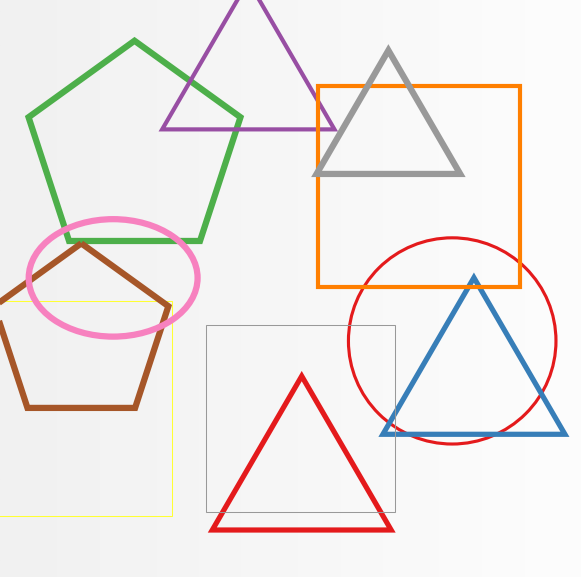[{"shape": "triangle", "thickness": 2.5, "radius": 0.89, "center": [0.519, 0.17]}, {"shape": "circle", "thickness": 1.5, "radius": 0.89, "center": [0.778, 0.409]}, {"shape": "triangle", "thickness": 2.5, "radius": 0.9, "center": [0.815, 0.338]}, {"shape": "pentagon", "thickness": 3, "radius": 0.96, "center": [0.231, 0.737]}, {"shape": "triangle", "thickness": 2, "radius": 0.86, "center": [0.427, 0.861]}, {"shape": "square", "thickness": 2, "radius": 0.87, "center": [0.721, 0.676]}, {"shape": "square", "thickness": 0.5, "radius": 0.93, "center": [0.11, 0.292]}, {"shape": "pentagon", "thickness": 3, "radius": 0.79, "center": [0.14, 0.42]}, {"shape": "oval", "thickness": 3, "radius": 0.73, "center": [0.195, 0.518]}, {"shape": "square", "thickness": 0.5, "radius": 0.81, "center": [0.517, 0.274]}, {"shape": "triangle", "thickness": 3, "radius": 0.71, "center": [0.668, 0.769]}]